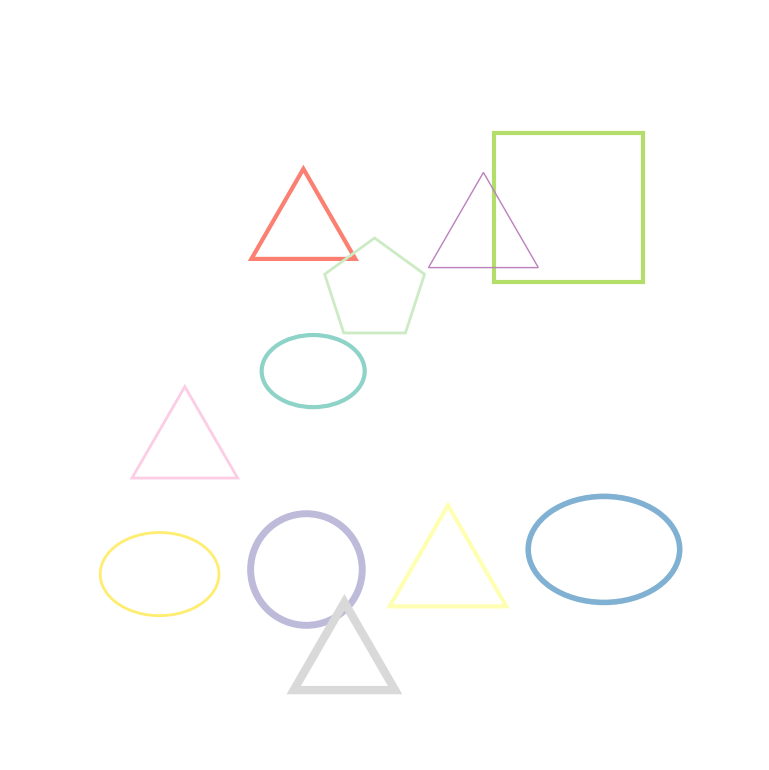[{"shape": "oval", "thickness": 1.5, "radius": 0.33, "center": [0.407, 0.518]}, {"shape": "triangle", "thickness": 1.5, "radius": 0.44, "center": [0.582, 0.256]}, {"shape": "circle", "thickness": 2.5, "radius": 0.36, "center": [0.398, 0.26]}, {"shape": "triangle", "thickness": 1.5, "radius": 0.39, "center": [0.394, 0.703]}, {"shape": "oval", "thickness": 2, "radius": 0.49, "center": [0.784, 0.286]}, {"shape": "square", "thickness": 1.5, "radius": 0.48, "center": [0.738, 0.73]}, {"shape": "triangle", "thickness": 1, "radius": 0.4, "center": [0.24, 0.419]}, {"shape": "triangle", "thickness": 3, "radius": 0.38, "center": [0.447, 0.142]}, {"shape": "triangle", "thickness": 0.5, "radius": 0.41, "center": [0.628, 0.694]}, {"shape": "pentagon", "thickness": 1, "radius": 0.34, "center": [0.486, 0.623]}, {"shape": "oval", "thickness": 1, "radius": 0.39, "center": [0.207, 0.254]}]